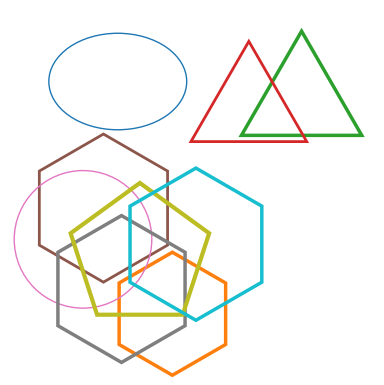[{"shape": "oval", "thickness": 1, "radius": 0.9, "center": [0.306, 0.788]}, {"shape": "hexagon", "thickness": 2.5, "radius": 0.8, "center": [0.448, 0.185]}, {"shape": "triangle", "thickness": 2.5, "radius": 0.9, "center": [0.783, 0.739]}, {"shape": "triangle", "thickness": 2, "radius": 0.87, "center": [0.646, 0.719]}, {"shape": "hexagon", "thickness": 2, "radius": 0.96, "center": [0.269, 0.459]}, {"shape": "circle", "thickness": 1, "radius": 0.89, "center": [0.216, 0.378]}, {"shape": "hexagon", "thickness": 2.5, "radius": 0.95, "center": [0.316, 0.249]}, {"shape": "pentagon", "thickness": 3, "radius": 0.95, "center": [0.363, 0.336]}, {"shape": "hexagon", "thickness": 2.5, "radius": 0.99, "center": [0.509, 0.366]}]